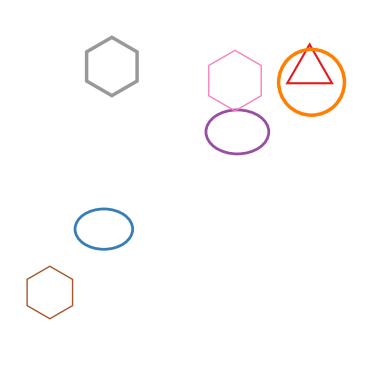[{"shape": "triangle", "thickness": 1.5, "radius": 0.34, "center": [0.804, 0.817]}, {"shape": "oval", "thickness": 2, "radius": 0.37, "center": [0.27, 0.405]}, {"shape": "oval", "thickness": 2, "radius": 0.41, "center": [0.617, 0.657]}, {"shape": "circle", "thickness": 2.5, "radius": 0.43, "center": [0.809, 0.786]}, {"shape": "hexagon", "thickness": 1, "radius": 0.34, "center": [0.129, 0.24]}, {"shape": "hexagon", "thickness": 1, "radius": 0.39, "center": [0.61, 0.791]}, {"shape": "hexagon", "thickness": 2.5, "radius": 0.38, "center": [0.291, 0.827]}]